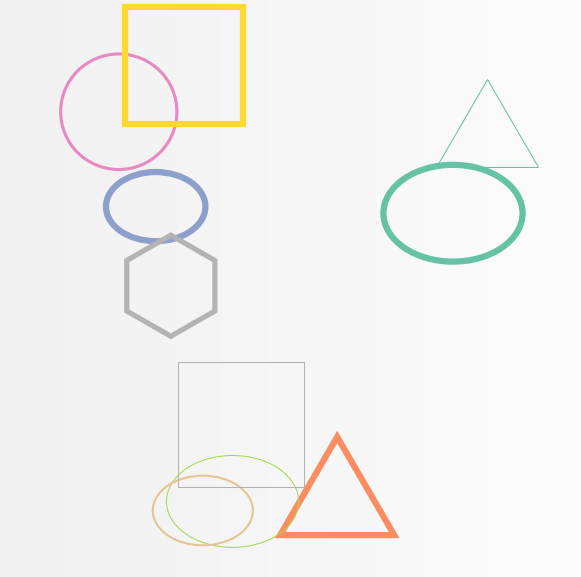[{"shape": "oval", "thickness": 3, "radius": 0.6, "center": [0.779, 0.63]}, {"shape": "triangle", "thickness": 0.5, "radius": 0.51, "center": [0.839, 0.76]}, {"shape": "triangle", "thickness": 3, "radius": 0.57, "center": [0.58, 0.129]}, {"shape": "oval", "thickness": 3, "radius": 0.43, "center": [0.268, 0.641]}, {"shape": "circle", "thickness": 1.5, "radius": 0.5, "center": [0.204, 0.806]}, {"shape": "oval", "thickness": 0.5, "radius": 0.57, "center": [0.4, 0.131]}, {"shape": "square", "thickness": 3, "radius": 0.51, "center": [0.317, 0.886]}, {"shape": "oval", "thickness": 1, "radius": 0.43, "center": [0.349, 0.115]}, {"shape": "square", "thickness": 0.5, "radius": 0.54, "center": [0.414, 0.264]}, {"shape": "hexagon", "thickness": 2.5, "radius": 0.44, "center": [0.294, 0.504]}]